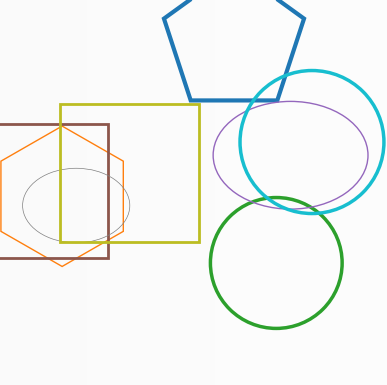[{"shape": "pentagon", "thickness": 3, "radius": 0.95, "center": [0.604, 0.893]}, {"shape": "hexagon", "thickness": 1, "radius": 0.91, "center": [0.16, 0.49]}, {"shape": "circle", "thickness": 2.5, "radius": 0.85, "center": [0.713, 0.317]}, {"shape": "oval", "thickness": 1, "radius": 1.0, "center": [0.75, 0.597]}, {"shape": "square", "thickness": 2, "radius": 0.87, "center": [0.105, 0.503]}, {"shape": "oval", "thickness": 0.5, "radius": 0.69, "center": [0.197, 0.466]}, {"shape": "square", "thickness": 2, "radius": 0.9, "center": [0.334, 0.551]}, {"shape": "circle", "thickness": 2.5, "radius": 0.93, "center": [0.805, 0.631]}]